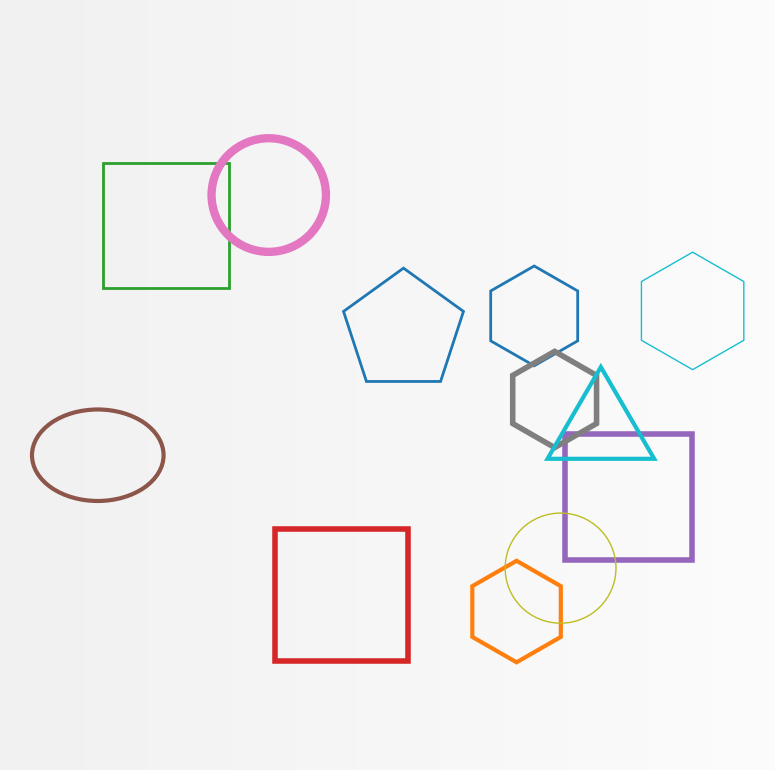[{"shape": "hexagon", "thickness": 1, "radius": 0.32, "center": [0.689, 0.59]}, {"shape": "pentagon", "thickness": 1, "radius": 0.41, "center": [0.521, 0.57]}, {"shape": "hexagon", "thickness": 1.5, "radius": 0.33, "center": [0.667, 0.206]}, {"shape": "square", "thickness": 1, "radius": 0.41, "center": [0.214, 0.707]}, {"shape": "square", "thickness": 2, "radius": 0.43, "center": [0.441, 0.227]}, {"shape": "square", "thickness": 2, "radius": 0.41, "center": [0.811, 0.354]}, {"shape": "oval", "thickness": 1.5, "radius": 0.42, "center": [0.126, 0.409]}, {"shape": "circle", "thickness": 3, "radius": 0.37, "center": [0.347, 0.747]}, {"shape": "hexagon", "thickness": 2, "radius": 0.31, "center": [0.716, 0.481]}, {"shape": "circle", "thickness": 0.5, "radius": 0.36, "center": [0.723, 0.262]}, {"shape": "triangle", "thickness": 1.5, "radius": 0.4, "center": [0.775, 0.444]}, {"shape": "hexagon", "thickness": 0.5, "radius": 0.38, "center": [0.894, 0.596]}]